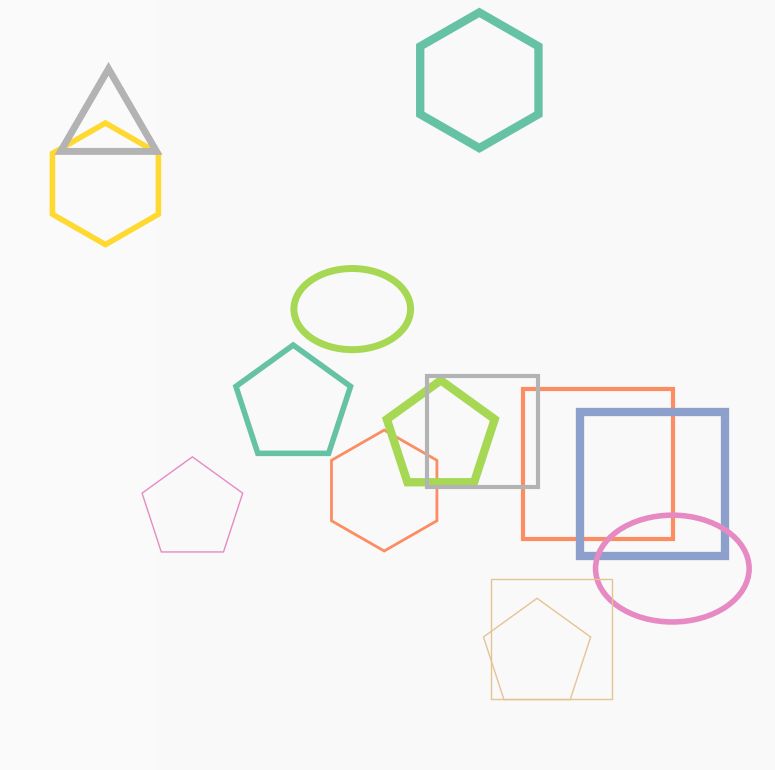[{"shape": "pentagon", "thickness": 2, "radius": 0.39, "center": [0.378, 0.474]}, {"shape": "hexagon", "thickness": 3, "radius": 0.44, "center": [0.619, 0.896]}, {"shape": "square", "thickness": 1.5, "radius": 0.49, "center": [0.771, 0.398]}, {"shape": "hexagon", "thickness": 1, "radius": 0.39, "center": [0.496, 0.363]}, {"shape": "square", "thickness": 3, "radius": 0.47, "center": [0.842, 0.372]}, {"shape": "pentagon", "thickness": 0.5, "radius": 0.34, "center": [0.248, 0.338]}, {"shape": "oval", "thickness": 2, "radius": 0.5, "center": [0.868, 0.262]}, {"shape": "oval", "thickness": 2.5, "radius": 0.38, "center": [0.454, 0.599]}, {"shape": "pentagon", "thickness": 3, "radius": 0.37, "center": [0.569, 0.433]}, {"shape": "hexagon", "thickness": 2, "radius": 0.39, "center": [0.136, 0.761]}, {"shape": "pentagon", "thickness": 0.5, "radius": 0.36, "center": [0.693, 0.15]}, {"shape": "square", "thickness": 0.5, "radius": 0.39, "center": [0.712, 0.17]}, {"shape": "square", "thickness": 1.5, "radius": 0.36, "center": [0.623, 0.44]}, {"shape": "triangle", "thickness": 2.5, "radius": 0.36, "center": [0.14, 0.839]}]